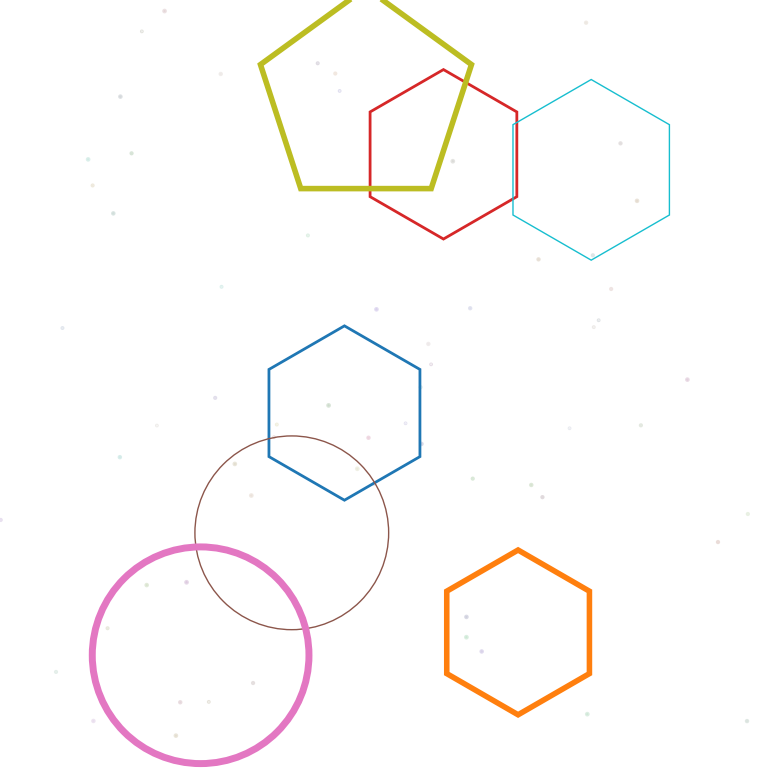[{"shape": "hexagon", "thickness": 1, "radius": 0.57, "center": [0.447, 0.464]}, {"shape": "hexagon", "thickness": 2, "radius": 0.53, "center": [0.673, 0.179]}, {"shape": "hexagon", "thickness": 1, "radius": 0.55, "center": [0.576, 0.8]}, {"shape": "circle", "thickness": 0.5, "radius": 0.63, "center": [0.379, 0.308]}, {"shape": "circle", "thickness": 2.5, "radius": 0.7, "center": [0.261, 0.149]}, {"shape": "pentagon", "thickness": 2, "radius": 0.72, "center": [0.475, 0.872]}, {"shape": "hexagon", "thickness": 0.5, "radius": 0.59, "center": [0.768, 0.779]}]